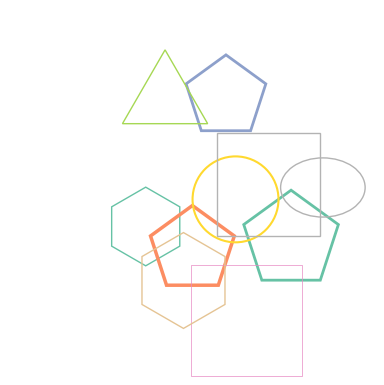[{"shape": "hexagon", "thickness": 1, "radius": 0.51, "center": [0.378, 0.412]}, {"shape": "pentagon", "thickness": 2, "radius": 0.65, "center": [0.756, 0.377]}, {"shape": "pentagon", "thickness": 2.5, "radius": 0.57, "center": [0.5, 0.352]}, {"shape": "pentagon", "thickness": 2, "radius": 0.54, "center": [0.587, 0.749]}, {"shape": "square", "thickness": 0.5, "radius": 0.72, "center": [0.64, 0.167]}, {"shape": "triangle", "thickness": 1, "radius": 0.64, "center": [0.429, 0.743]}, {"shape": "circle", "thickness": 1.5, "radius": 0.56, "center": [0.612, 0.482]}, {"shape": "hexagon", "thickness": 1, "radius": 0.62, "center": [0.477, 0.271]}, {"shape": "square", "thickness": 1, "radius": 0.66, "center": [0.698, 0.521]}, {"shape": "oval", "thickness": 1, "radius": 0.55, "center": [0.839, 0.513]}]